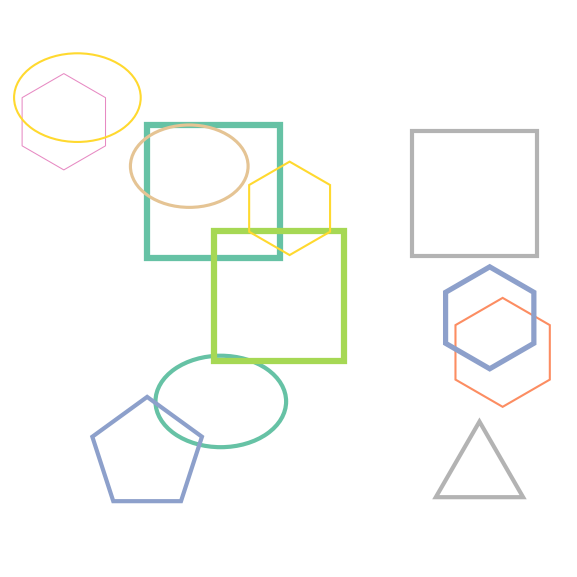[{"shape": "oval", "thickness": 2, "radius": 0.57, "center": [0.382, 0.304]}, {"shape": "square", "thickness": 3, "radius": 0.57, "center": [0.37, 0.668]}, {"shape": "hexagon", "thickness": 1, "radius": 0.47, "center": [0.87, 0.389]}, {"shape": "pentagon", "thickness": 2, "radius": 0.5, "center": [0.255, 0.212]}, {"shape": "hexagon", "thickness": 2.5, "radius": 0.44, "center": [0.848, 0.449]}, {"shape": "hexagon", "thickness": 0.5, "radius": 0.42, "center": [0.11, 0.788]}, {"shape": "square", "thickness": 3, "radius": 0.56, "center": [0.483, 0.487]}, {"shape": "hexagon", "thickness": 1, "radius": 0.4, "center": [0.501, 0.638]}, {"shape": "oval", "thickness": 1, "radius": 0.55, "center": [0.134, 0.83]}, {"shape": "oval", "thickness": 1.5, "radius": 0.51, "center": [0.328, 0.711]}, {"shape": "triangle", "thickness": 2, "radius": 0.44, "center": [0.83, 0.182]}, {"shape": "square", "thickness": 2, "radius": 0.54, "center": [0.822, 0.665]}]